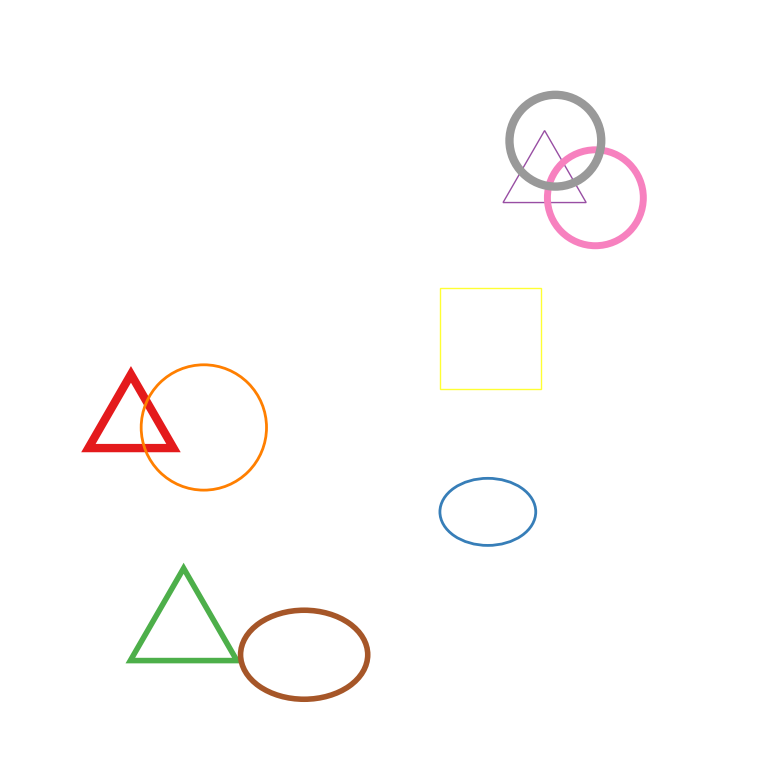[{"shape": "triangle", "thickness": 3, "radius": 0.32, "center": [0.17, 0.45]}, {"shape": "oval", "thickness": 1, "radius": 0.31, "center": [0.634, 0.335]}, {"shape": "triangle", "thickness": 2, "radius": 0.4, "center": [0.238, 0.182]}, {"shape": "triangle", "thickness": 0.5, "radius": 0.31, "center": [0.707, 0.768]}, {"shape": "circle", "thickness": 1, "radius": 0.41, "center": [0.265, 0.445]}, {"shape": "square", "thickness": 0.5, "radius": 0.33, "center": [0.637, 0.56]}, {"shape": "oval", "thickness": 2, "radius": 0.41, "center": [0.395, 0.15]}, {"shape": "circle", "thickness": 2.5, "radius": 0.31, "center": [0.773, 0.743]}, {"shape": "circle", "thickness": 3, "radius": 0.3, "center": [0.721, 0.817]}]